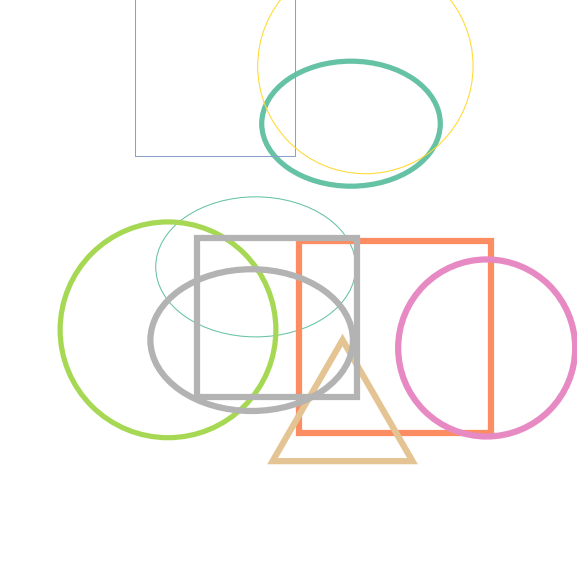[{"shape": "oval", "thickness": 2.5, "radius": 0.77, "center": [0.608, 0.785]}, {"shape": "oval", "thickness": 0.5, "radius": 0.87, "center": [0.443, 0.537]}, {"shape": "square", "thickness": 3, "radius": 0.83, "center": [0.684, 0.416]}, {"shape": "square", "thickness": 0.5, "radius": 0.69, "center": [0.373, 0.866]}, {"shape": "circle", "thickness": 3, "radius": 0.77, "center": [0.843, 0.397]}, {"shape": "circle", "thickness": 2.5, "radius": 0.93, "center": [0.291, 0.428]}, {"shape": "circle", "thickness": 0.5, "radius": 0.93, "center": [0.633, 0.885]}, {"shape": "triangle", "thickness": 3, "radius": 0.7, "center": [0.593, 0.271]}, {"shape": "oval", "thickness": 3, "radius": 0.88, "center": [0.436, 0.41]}, {"shape": "square", "thickness": 3, "radius": 0.69, "center": [0.479, 0.45]}]